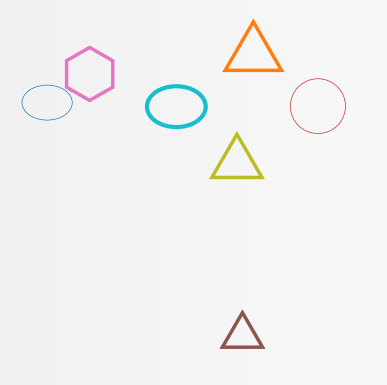[{"shape": "oval", "thickness": 0.5, "radius": 0.32, "center": [0.122, 0.733]}, {"shape": "triangle", "thickness": 2.5, "radius": 0.42, "center": [0.654, 0.859]}, {"shape": "circle", "thickness": 0.5, "radius": 0.36, "center": [0.82, 0.724]}, {"shape": "triangle", "thickness": 2.5, "radius": 0.3, "center": [0.626, 0.128]}, {"shape": "hexagon", "thickness": 2.5, "radius": 0.34, "center": [0.231, 0.808]}, {"shape": "triangle", "thickness": 2.5, "radius": 0.37, "center": [0.611, 0.576]}, {"shape": "oval", "thickness": 3, "radius": 0.38, "center": [0.455, 0.723]}]